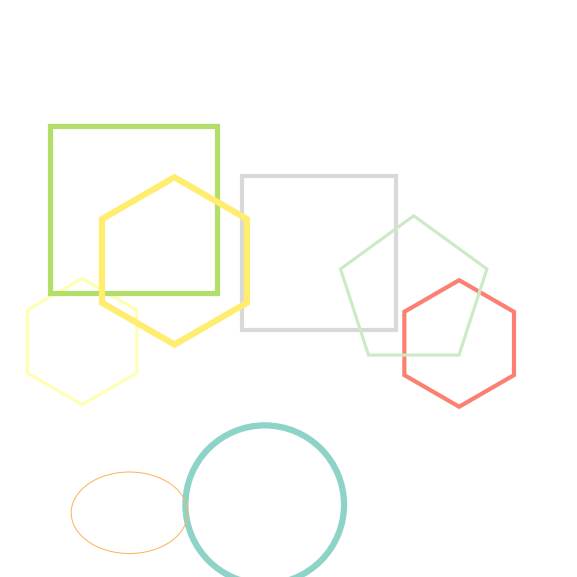[{"shape": "circle", "thickness": 3, "radius": 0.69, "center": [0.458, 0.125]}, {"shape": "hexagon", "thickness": 1.5, "radius": 0.55, "center": [0.142, 0.408]}, {"shape": "hexagon", "thickness": 2, "radius": 0.55, "center": [0.795, 0.404]}, {"shape": "oval", "thickness": 0.5, "radius": 0.5, "center": [0.224, 0.111]}, {"shape": "square", "thickness": 2.5, "radius": 0.72, "center": [0.231, 0.637]}, {"shape": "square", "thickness": 2, "radius": 0.67, "center": [0.552, 0.56]}, {"shape": "pentagon", "thickness": 1.5, "radius": 0.67, "center": [0.716, 0.492]}, {"shape": "hexagon", "thickness": 3, "radius": 0.72, "center": [0.302, 0.547]}]